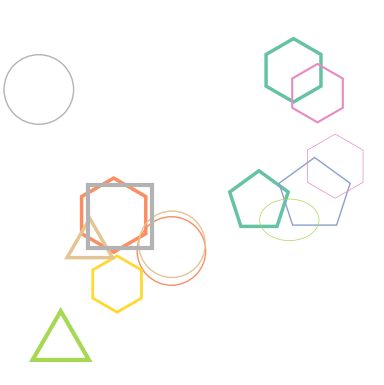[{"shape": "hexagon", "thickness": 2.5, "radius": 0.41, "center": [0.762, 0.817]}, {"shape": "pentagon", "thickness": 2.5, "radius": 0.4, "center": [0.673, 0.477]}, {"shape": "hexagon", "thickness": 2.5, "radius": 0.48, "center": [0.295, 0.441]}, {"shape": "circle", "thickness": 1, "radius": 0.44, "center": [0.445, 0.348]}, {"shape": "pentagon", "thickness": 1, "radius": 0.49, "center": [0.817, 0.494]}, {"shape": "hexagon", "thickness": 0.5, "radius": 0.42, "center": [0.871, 0.568]}, {"shape": "hexagon", "thickness": 1.5, "radius": 0.38, "center": [0.825, 0.758]}, {"shape": "triangle", "thickness": 3, "radius": 0.42, "center": [0.158, 0.107]}, {"shape": "oval", "thickness": 0.5, "radius": 0.39, "center": [0.751, 0.429]}, {"shape": "hexagon", "thickness": 2, "radius": 0.37, "center": [0.304, 0.262]}, {"shape": "circle", "thickness": 1, "radius": 0.43, "center": [0.447, 0.365]}, {"shape": "triangle", "thickness": 2.5, "radius": 0.34, "center": [0.233, 0.365]}, {"shape": "circle", "thickness": 1, "radius": 0.45, "center": [0.101, 0.768]}, {"shape": "square", "thickness": 3, "radius": 0.41, "center": [0.312, 0.437]}]